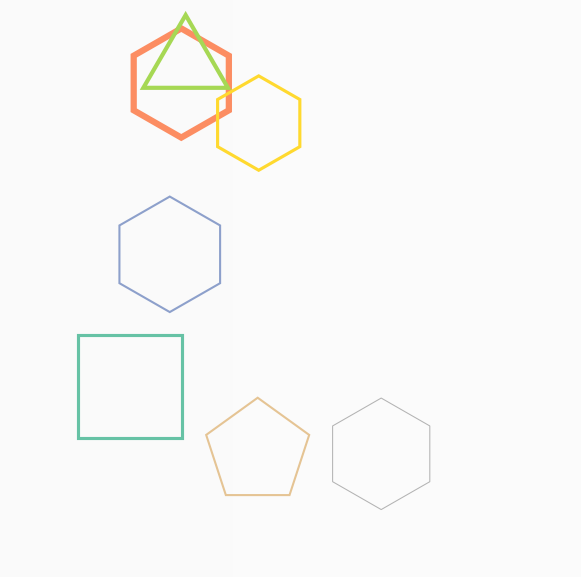[{"shape": "square", "thickness": 1.5, "radius": 0.45, "center": [0.223, 0.33]}, {"shape": "hexagon", "thickness": 3, "radius": 0.47, "center": [0.312, 0.855]}, {"shape": "hexagon", "thickness": 1, "radius": 0.5, "center": [0.292, 0.559]}, {"shape": "triangle", "thickness": 2, "radius": 0.42, "center": [0.319, 0.889]}, {"shape": "hexagon", "thickness": 1.5, "radius": 0.41, "center": [0.445, 0.786]}, {"shape": "pentagon", "thickness": 1, "radius": 0.47, "center": [0.443, 0.217]}, {"shape": "hexagon", "thickness": 0.5, "radius": 0.48, "center": [0.656, 0.213]}]